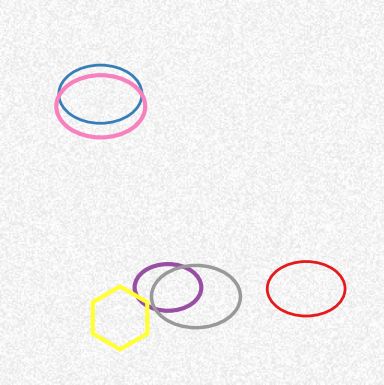[{"shape": "oval", "thickness": 2, "radius": 0.51, "center": [0.795, 0.25]}, {"shape": "oval", "thickness": 2, "radius": 0.54, "center": [0.261, 0.755]}, {"shape": "oval", "thickness": 3, "radius": 0.43, "center": [0.436, 0.253]}, {"shape": "hexagon", "thickness": 3, "radius": 0.41, "center": [0.312, 0.174]}, {"shape": "oval", "thickness": 3, "radius": 0.58, "center": [0.262, 0.724]}, {"shape": "oval", "thickness": 2.5, "radius": 0.58, "center": [0.509, 0.23]}]